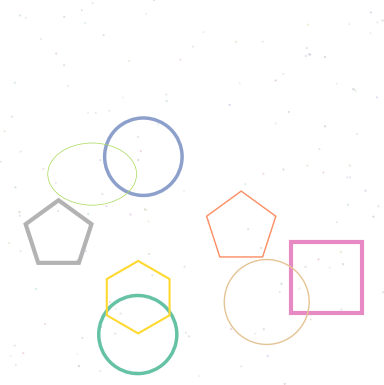[{"shape": "circle", "thickness": 2.5, "radius": 0.51, "center": [0.358, 0.131]}, {"shape": "pentagon", "thickness": 1, "radius": 0.47, "center": [0.627, 0.409]}, {"shape": "circle", "thickness": 2.5, "radius": 0.5, "center": [0.372, 0.593]}, {"shape": "square", "thickness": 3, "radius": 0.46, "center": [0.849, 0.279]}, {"shape": "oval", "thickness": 0.5, "radius": 0.58, "center": [0.239, 0.548]}, {"shape": "hexagon", "thickness": 1.5, "radius": 0.47, "center": [0.359, 0.228]}, {"shape": "circle", "thickness": 1, "radius": 0.55, "center": [0.693, 0.216]}, {"shape": "pentagon", "thickness": 3, "radius": 0.45, "center": [0.152, 0.39]}]